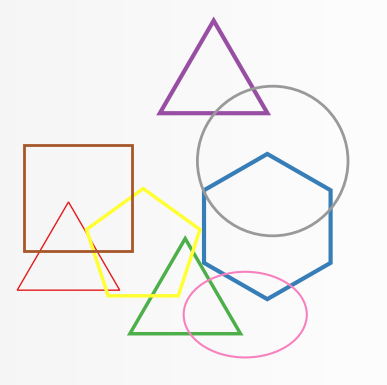[{"shape": "triangle", "thickness": 1, "radius": 0.76, "center": [0.177, 0.323]}, {"shape": "hexagon", "thickness": 3, "radius": 0.94, "center": [0.69, 0.412]}, {"shape": "triangle", "thickness": 2.5, "radius": 0.82, "center": [0.478, 0.216]}, {"shape": "triangle", "thickness": 3, "radius": 0.8, "center": [0.551, 0.786]}, {"shape": "pentagon", "thickness": 2.5, "radius": 0.77, "center": [0.37, 0.356]}, {"shape": "square", "thickness": 2, "radius": 0.69, "center": [0.202, 0.486]}, {"shape": "oval", "thickness": 1.5, "radius": 0.79, "center": [0.633, 0.183]}, {"shape": "circle", "thickness": 2, "radius": 0.97, "center": [0.704, 0.582]}]